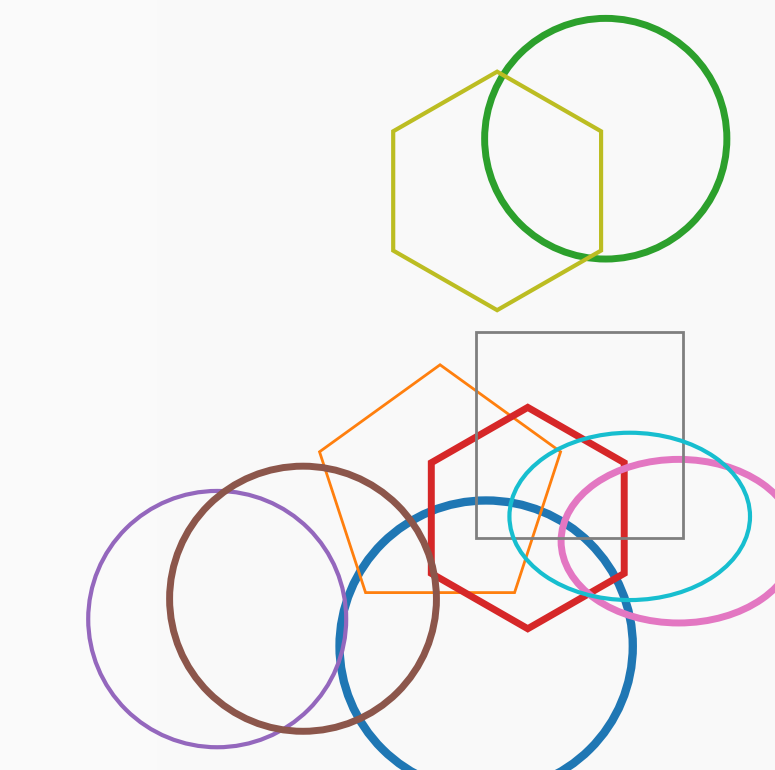[{"shape": "circle", "thickness": 3, "radius": 0.95, "center": [0.627, 0.161]}, {"shape": "pentagon", "thickness": 1, "radius": 0.82, "center": [0.568, 0.363]}, {"shape": "circle", "thickness": 2.5, "radius": 0.78, "center": [0.782, 0.82]}, {"shape": "hexagon", "thickness": 2.5, "radius": 0.72, "center": [0.681, 0.327]}, {"shape": "circle", "thickness": 1.5, "radius": 0.83, "center": [0.28, 0.196]}, {"shape": "circle", "thickness": 2.5, "radius": 0.86, "center": [0.391, 0.222]}, {"shape": "oval", "thickness": 2.5, "radius": 0.76, "center": [0.876, 0.297]}, {"shape": "square", "thickness": 1, "radius": 0.67, "center": [0.747, 0.436]}, {"shape": "hexagon", "thickness": 1.5, "radius": 0.77, "center": [0.641, 0.752]}, {"shape": "oval", "thickness": 1.5, "radius": 0.78, "center": [0.813, 0.329]}]